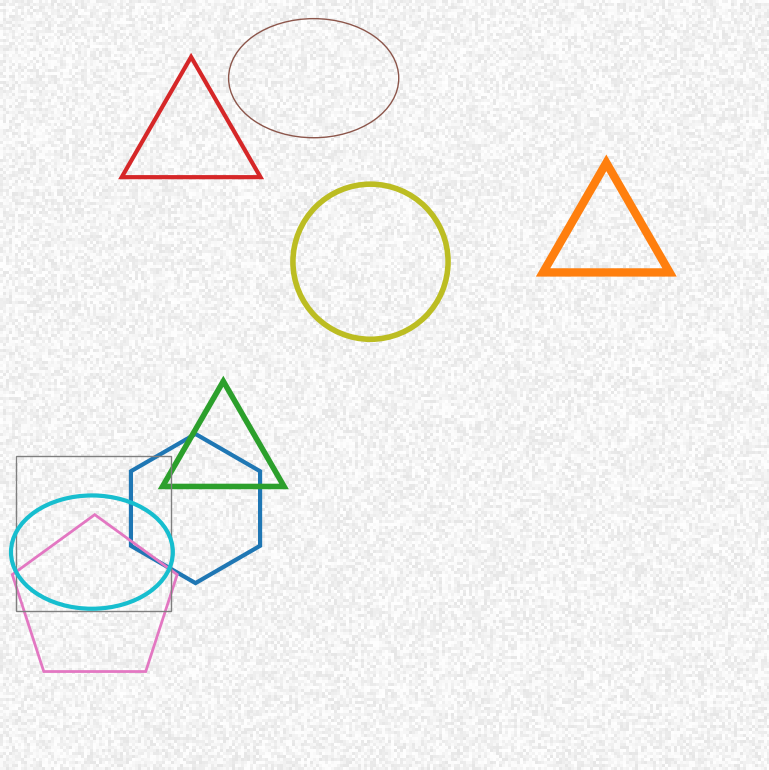[{"shape": "hexagon", "thickness": 1.5, "radius": 0.48, "center": [0.254, 0.34]}, {"shape": "triangle", "thickness": 3, "radius": 0.47, "center": [0.787, 0.694]}, {"shape": "triangle", "thickness": 2, "radius": 0.46, "center": [0.29, 0.414]}, {"shape": "triangle", "thickness": 1.5, "radius": 0.52, "center": [0.248, 0.822]}, {"shape": "oval", "thickness": 0.5, "radius": 0.55, "center": [0.407, 0.898]}, {"shape": "pentagon", "thickness": 1, "radius": 0.56, "center": [0.123, 0.219]}, {"shape": "square", "thickness": 0.5, "radius": 0.5, "center": [0.121, 0.307]}, {"shape": "circle", "thickness": 2, "radius": 0.5, "center": [0.481, 0.66]}, {"shape": "oval", "thickness": 1.5, "radius": 0.53, "center": [0.119, 0.283]}]